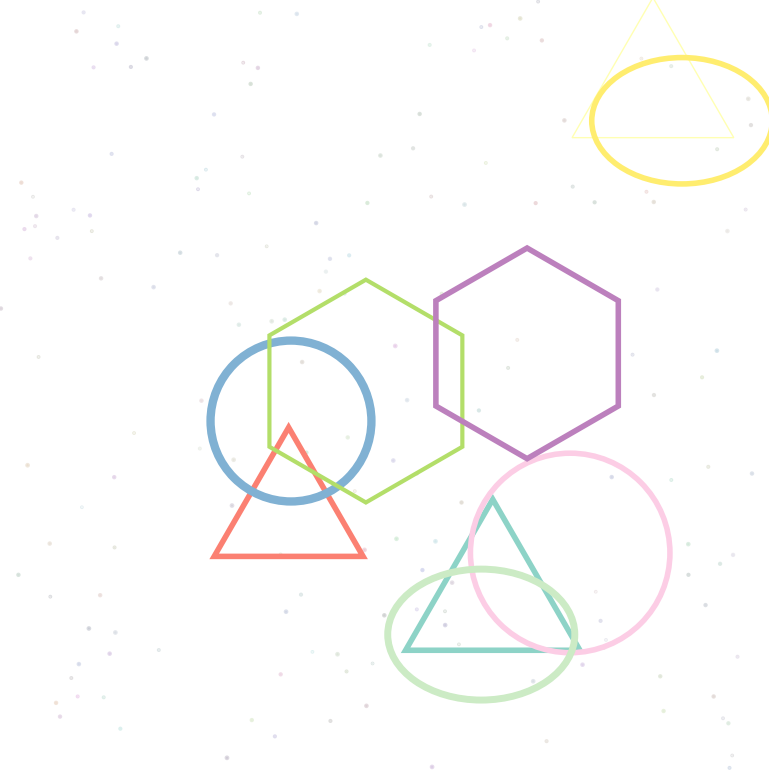[{"shape": "triangle", "thickness": 2, "radius": 0.65, "center": [0.64, 0.221]}, {"shape": "triangle", "thickness": 0.5, "radius": 0.61, "center": [0.848, 0.882]}, {"shape": "triangle", "thickness": 2, "radius": 0.56, "center": [0.375, 0.333]}, {"shape": "circle", "thickness": 3, "radius": 0.52, "center": [0.378, 0.453]}, {"shape": "hexagon", "thickness": 1.5, "radius": 0.72, "center": [0.475, 0.492]}, {"shape": "circle", "thickness": 2, "radius": 0.65, "center": [0.74, 0.282]}, {"shape": "hexagon", "thickness": 2, "radius": 0.68, "center": [0.685, 0.541]}, {"shape": "oval", "thickness": 2.5, "radius": 0.61, "center": [0.625, 0.176]}, {"shape": "oval", "thickness": 2, "radius": 0.59, "center": [0.886, 0.843]}]